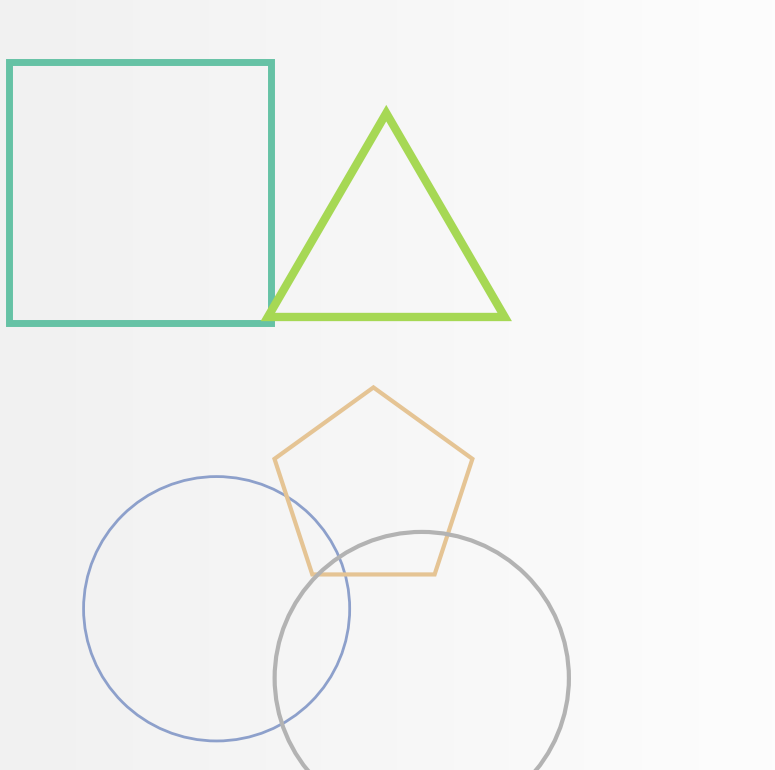[{"shape": "square", "thickness": 2.5, "radius": 0.85, "center": [0.181, 0.75]}, {"shape": "circle", "thickness": 1, "radius": 0.86, "center": [0.28, 0.209]}, {"shape": "triangle", "thickness": 3, "radius": 0.88, "center": [0.498, 0.677]}, {"shape": "pentagon", "thickness": 1.5, "radius": 0.67, "center": [0.482, 0.363]}, {"shape": "circle", "thickness": 1.5, "radius": 0.95, "center": [0.544, 0.119]}]